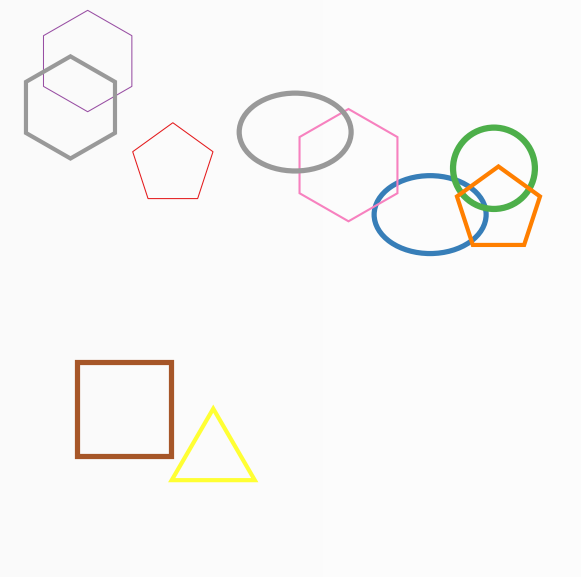[{"shape": "pentagon", "thickness": 0.5, "radius": 0.36, "center": [0.297, 0.714]}, {"shape": "oval", "thickness": 2.5, "radius": 0.48, "center": [0.74, 0.628]}, {"shape": "circle", "thickness": 3, "radius": 0.35, "center": [0.85, 0.708]}, {"shape": "hexagon", "thickness": 0.5, "radius": 0.44, "center": [0.151, 0.893]}, {"shape": "pentagon", "thickness": 2, "radius": 0.38, "center": [0.858, 0.636]}, {"shape": "triangle", "thickness": 2, "radius": 0.41, "center": [0.367, 0.209]}, {"shape": "square", "thickness": 2.5, "radius": 0.4, "center": [0.213, 0.291]}, {"shape": "hexagon", "thickness": 1, "radius": 0.49, "center": [0.6, 0.713]}, {"shape": "oval", "thickness": 2.5, "radius": 0.48, "center": [0.508, 0.77]}, {"shape": "hexagon", "thickness": 2, "radius": 0.44, "center": [0.121, 0.813]}]